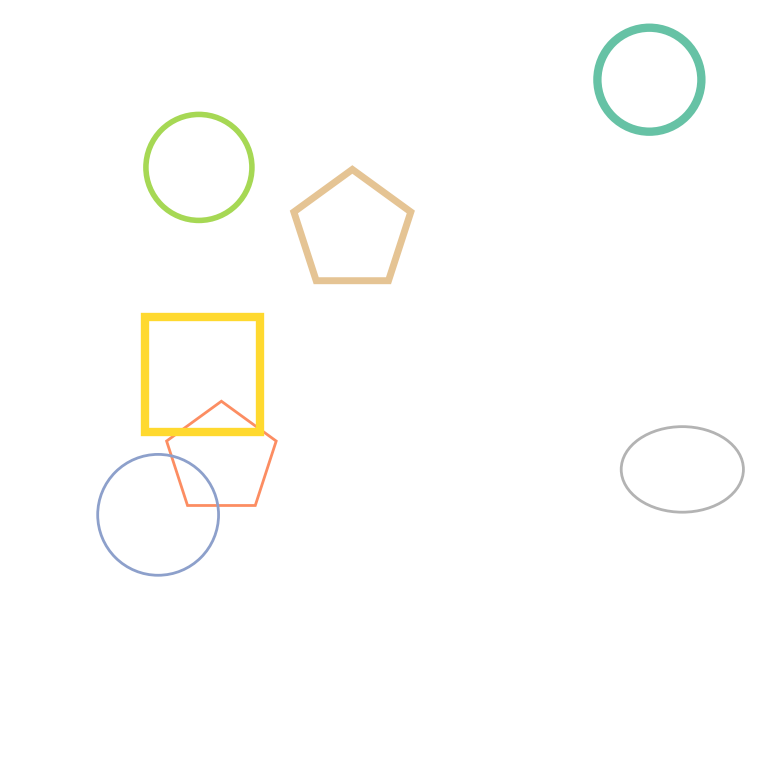[{"shape": "circle", "thickness": 3, "radius": 0.34, "center": [0.843, 0.896]}, {"shape": "pentagon", "thickness": 1, "radius": 0.37, "center": [0.288, 0.404]}, {"shape": "circle", "thickness": 1, "radius": 0.39, "center": [0.205, 0.331]}, {"shape": "circle", "thickness": 2, "radius": 0.34, "center": [0.258, 0.783]}, {"shape": "square", "thickness": 3, "radius": 0.37, "center": [0.263, 0.514]}, {"shape": "pentagon", "thickness": 2.5, "radius": 0.4, "center": [0.458, 0.7]}, {"shape": "oval", "thickness": 1, "radius": 0.4, "center": [0.886, 0.39]}]